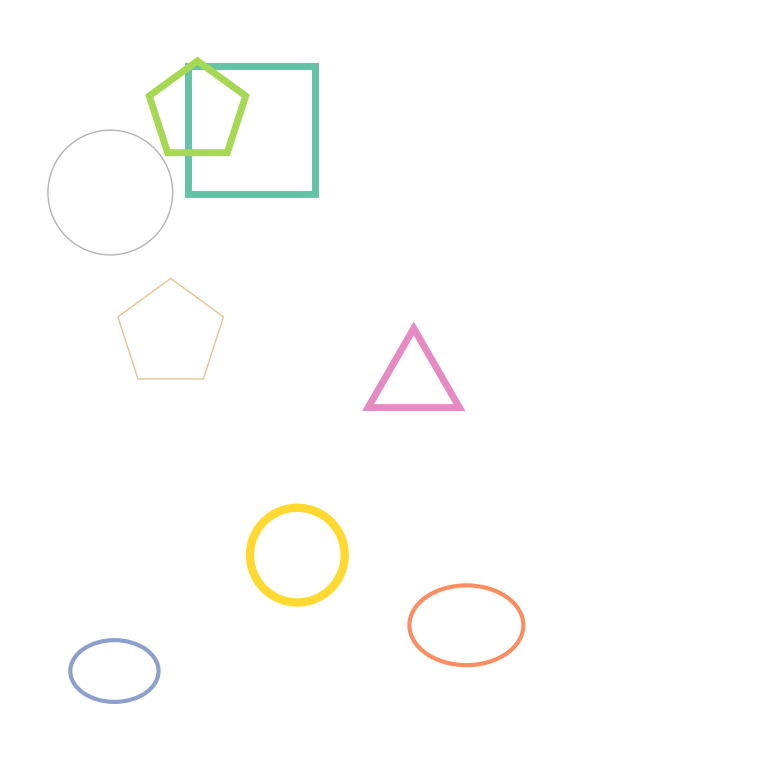[{"shape": "square", "thickness": 2.5, "radius": 0.41, "center": [0.326, 0.831]}, {"shape": "oval", "thickness": 1.5, "radius": 0.37, "center": [0.606, 0.188]}, {"shape": "oval", "thickness": 1.5, "radius": 0.29, "center": [0.149, 0.129]}, {"shape": "triangle", "thickness": 2.5, "radius": 0.34, "center": [0.537, 0.505]}, {"shape": "pentagon", "thickness": 2.5, "radius": 0.33, "center": [0.256, 0.855]}, {"shape": "circle", "thickness": 3, "radius": 0.31, "center": [0.386, 0.279]}, {"shape": "pentagon", "thickness": 0.5, "radius": 0.36, "center": [0.222, 0.566]}, {"shape": "circle", "thickness": 0.5, "radius": 0.41, "center": [0.143, 0.75]}]